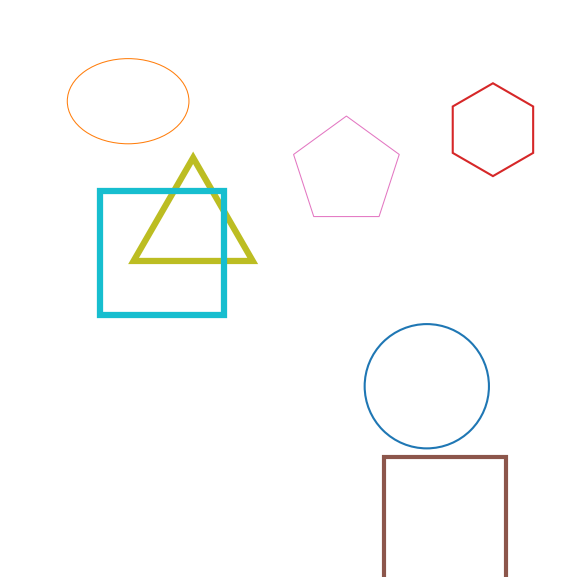[{"shape": "circle", "thickness": 1, "radius": 0.54, "center": [0.739, 0.33]}, {"shape": "oval", "thickness": 0.5, "radius": 0.53, "center": [0.222, 0.824]}, {"shape": "hexagon", "thickness": 1, "radius": 0.4, "center": [0.854, 0.775]}, {"shape": "square", "thickness": 2, "radius": 0.53, "center": [0.771, 0.103]}, {"shape": "pentagon", "thickness": 0.5, "radius": 0.48, "center": [0.6, 0.702]}, {"shape": "triangle", "thickness": 3, "radius": 0.6, "center": [0.334, 0.607]}, {"shape": "square", "thickness": 3, "radius": 0.54, "center": [0.281, 0.561]}]